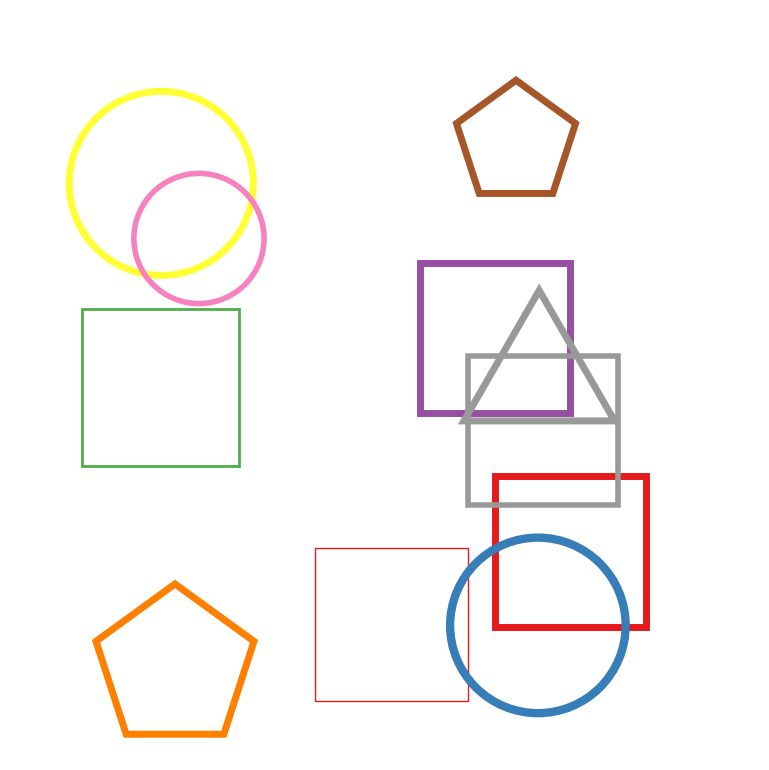[{"shape": "square", "thickness": 0.5, "radius": 0.5, "center": [0.508, 0.189]}, {"shape": "square", "thickness": 2.5, "radius": 0.49, "center": [0.741, 0.283]}, {"shape": "circle", "thickness": 3, "radius": 0.57, "center": [0.699, 0.188]}, {"shape": "square", "thickness": 1, "radius": 0.51, "center": [0.208, 0.497]}, {"shape": "square", "thickness": 2.5, "radius": 0.49, "center": [0.643, 0.561]}, {"shape": "pentagon", "thickness": 2.5, "radius": 0.54, "center": [0.227, 0.134]}, {"shape": "circle", "thickness": 2.5, "radius": 0.6, "center": [0.209, 0.762]}, {"shape": "pentagon", "thickness": 2.5, "radius": 0.41, "center": [0.67, 0.814]}, {"shape": "circle", "thickness": 2, "radius": 0.42, "center": [0.258, 0.69]}, {"shape": "square", "thickness": 2, "radius": 0.48, "center": [0.705, 0.441]}, {"shape": "triangle", "thickness": 2.5, "radius": 0.56, "center": [0.7, 0.51]}]